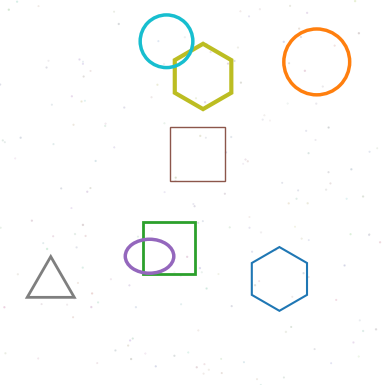[{"shape": "hexagon", "thickness": 1.5, "radius": 0.41, "center": [0.726, 0.275]}, {"shape": "circle", "thickness": 2.5, "radius": 0.43, "center": [0.823, 0.839]}, {"shape": "square", "thickness": 2, "radius": 0.34, "center": [0.44, 0.355]}, {"shape": "oval", "thickness": 2.5, "radius": 0.32, "center": [0.388, 0.334]}, {"shape": "square", "thickness": 1, "radius": 0.36, "center": [0.512, 0.6]}, {"shape": "triangle", "thickness": 2, "radius": 0.35, "center": [0.132, 0.263]}, {"shape": "hexagon", "thickness": 3, "radius": 0.42, "center": [0.527, 0.801]}, {"shape": "circle", "thickness": 2.5, "radius": 0.34, "center": [0.432, 0.893]}]